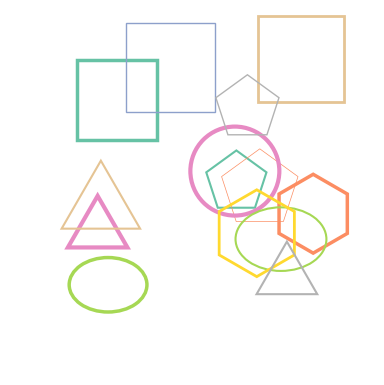[{"shape": "pentagon", "thickness": 1.5, "radius": 0.41, "center": [0.614, 0.527]}, {"shape": "square", "thickness": 2.5, "radius": 0.52, "center": [0.303, 0.74]}, {"shape": "pentagon", "thickness": 0.5, "radius": 0.52, "center": [0.675, 0.509]}, {"shape": "hexagon", "thickness": 2.5, "radius": 0.51, "center": [0.813, 0.445]}, {"shape": "square", "thickness": 1, "radius": 0.58, "center": [0.443, 0.825]}, {"shape": "circle", "thickness": 3, "radius": 0.58, "center": [0.61, 0.556]}, {"shape": "triangle", "thickness": 3, "radius": 0.45, "center": [0.254, 0.402]}, {"shape": "oval", "thickness": 1.5, "radius": 0.59, "center": [0.73, 0.379]}, {"shape": "oval", "thickness": 2.5, "radius": 0.5, "center": [0.281, 0.26]}, {"shape": "hexagon", "thickness": 2, "radius": 0.56, "center": [0.667, 0.394]}, {"shape": "square", "thickness": 2, "radius": 0.56, "center": [0.781, 0.846]}, {"shape": "triangle", "thickness": 1.5, "radius": 0.59, "center": [0.262, 0.465]}, {"shape": "pentagon", "thickness": 1, "radius": 0.43, "center": [0.643, 0.72]}, {"shape": "triangle", "thickness": 1.5, "radius": 0.46, "center": [0.745, 0.281]}]